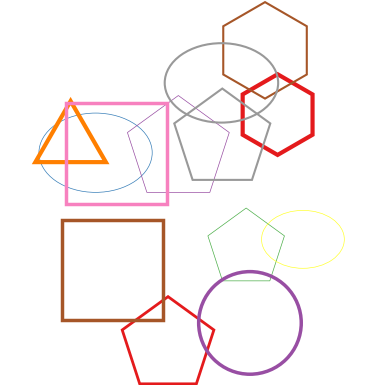[{"shape": "hexagon", "thickness": 3, "radius": 0.52, "center": [0.721, 0.702]}, {"shape": "pentagon", "thickness": 2, "radius": 0.63, "center": [0.436, 0.104]}, {"shape": "oval", "thickness": 0.5, "radius": 0.74, "center": [0.248, 0.603]}, {"shape": "pentagon", "thickness": 0.5, "radius": 0.52, "center": [0.639, 0.355]}, {"shape": "pentagon", "thickness": 0.5, "radius": 0.7, "center": [0.463, 0.613]}, {"shape": "circle", "thickness": 2.5, "radius": 0.67, "center": [0.649, 0.161]}, {"shape": "triangle", "thickness": 3, "radius": 0.53, "center": [0.183, 0.632]}, {"shape": "oval", "thickness": 0.5, "radius": 0.54, "center": [0.787, 0.378]}, {"shape": "hexagon", "thickness": 1.5, "radius": 0.63, "center": [0.688, 0.869]}, {"shape": "square", "thickness": 2.5, "radius": 0.65, "center": [0.292, 0.299]}, {"shape": "square", "thickness": 2.5, "radius": 0.66, "center": [0.303, 0.601]}, {"shape": "oval", "thickness": 1.5, "radius": 0.74, "center": [0.575, 0.785]}, {"shape": "pentagon", "thickness": 1.5, "radius": 0.66, "center": [0.577, 0.639]}]